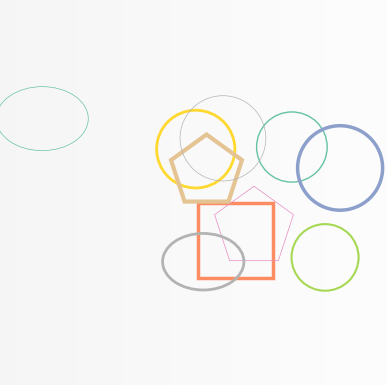[{"shape": "oval", "thickness": 0.5, "radius": 0.59, "center": [0.109, 0.692]}, {"shape": "circle", "thickness": 1, "radius": 0.46, "center": [0.753, 0.618]}, {"shape": "square", "thickness": 2.5, "radius": 0.49, "center": [0.608, 0.376]}, {"shape": "circle", "thickness": 2.5, "radius": 0.55, "center": [0.878, 0.564]}, {"shape": "pentagon", "thickness": 0.5, "radius": 0.53, "center": [0.655, 0.409]}, {"shape": "circle", "thickness": 1.5, "radius": 0.43, "center": [0.839, 0.331]}, {"shape": "circle", "thickness": 2, "radius": 0.5, "center": [0.505, 0.613]}, {"shape": "pentagon", "thickness": 3, "radius": 0.48, "center": [0.533, 0.554]}, {"shape": "oval", "thickness": 2, "radius": 0.52, "center": [0.525, 0.32]}, {"shape": "circle", "thickness": 0.5, "radius": 0.55, "center": [0.575, 0.641]}]